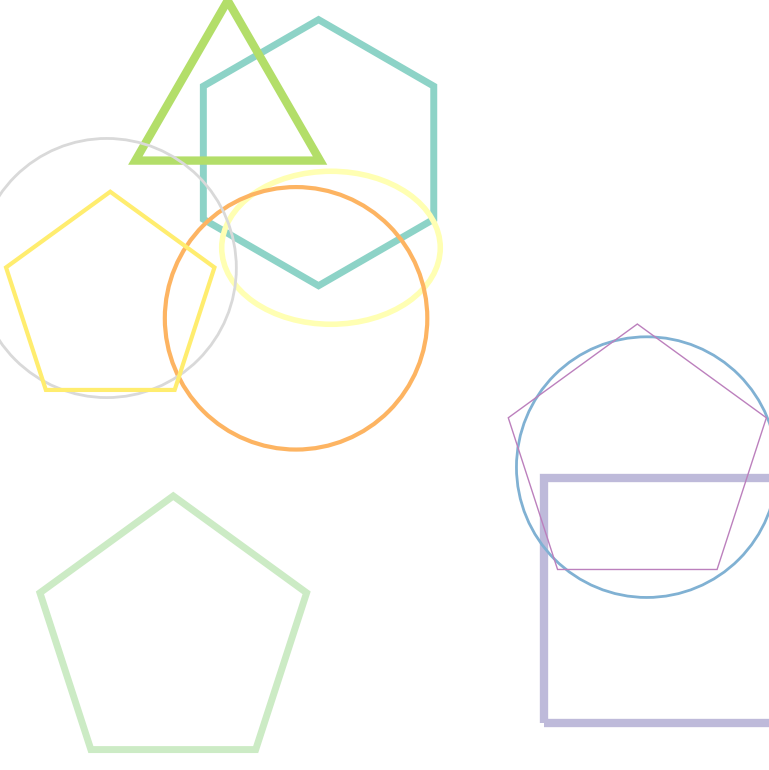[{"shape": "hexagon", "thickness": 2.5, "radius": 0.86, "center": [0.414, 0.802]}, {"shape": "oval", "thickness": 2, "radius": 0.71, "center": [0.43, 0.678]}, {"shape": "square", "thickness": 3, "radius": 0.8, "center": [0.866, 0.22]}, {"shape": "circle", "thickness": 1, "radius": 0.85, "center": [0.84, 0.393]}, {"shape": "circle", "thickness": 1.5, "radius": 0.85, "center": [0.385, 0.587]}, {"shape": "triangle", "thickness": 3, "radius": 0.69, "center": [0.296, 0.861]}, {"shape": "circle", "thickness": 1, "radius": 0.84, "center": [0.139, 0.652]}, {"shape": "pentagon", "thickness": 0.5, "radius": 0.88, "center": [0.828, 0.403]}, {"shape": "pentagon", "thickness": 2.5, "radius": 0.91, "center": [0.225, 0.174]}, {"shape": "pentagon", "thickness": 1.5, "radius": 0.71, "center": [0.143, 0.609]}]